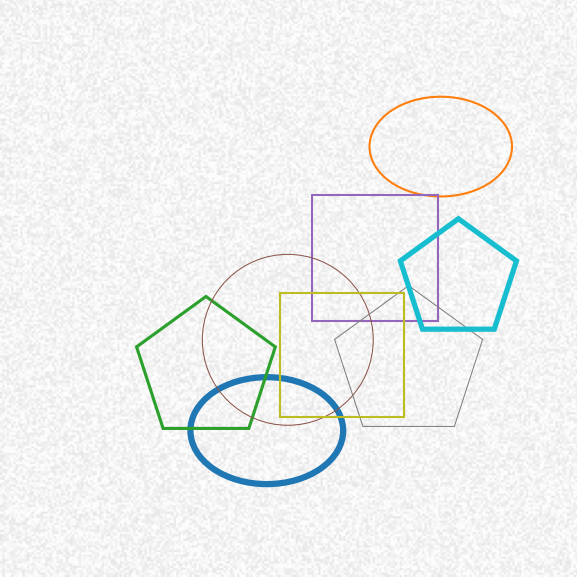[{"shape": "oval", "thickness": 3, "radius": 0.66, "center": [0.462, 0.253]}, {"shape": "oval", "thickness": 1, "radius": 0.62, "center": [0.763, 0.745]}, {"shape": "pentagon", "thickness": 1.5, "radius": 0.63, "center": [0.357, 0.359]}, {"shape": "square", "thickness": 1, "radius": 0.54, "center": [0.65, 0.553]}, {"shape": "circle", "thickness": 0.5, "radius": 0.74, "center": [0.498, 0.411]}, {"shape": "pentagon", "thickness": 0.5, "radius": 0.67, "center": [0.708, 0.37]}, {"shape": "square", "thickness": 1, "radius": 0.54, "center": [0.592, 0.385]}, {"shape": "pentagon", "thickness": 2.5, "radius": 0.53, "center": [0.794, 0.515]}]